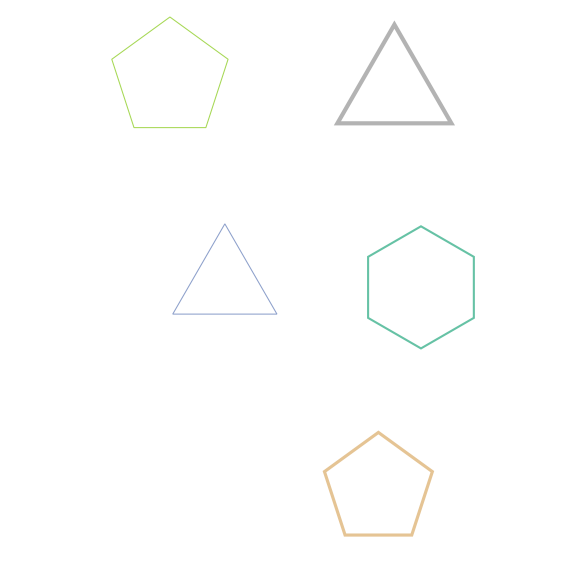[{"shape": "hexagon", "thickness": 1, "radius": 0.53, "center": [0.729, 0.502]}, {"shape": "triangle", "thickness": 0.5, "radius": 0.52, "center": [0.389, 0.507]}, {"shape": "pentagon", "thickness": 0.5, "radius": 0.53, "center": [0.294, 0.864]}, {"shape": "pentagon", "thickness": 1.5, "radius": 0.49, "center": [0.655, 0.152]}, {"shape": "triangle", "thickness": 2, "radius": 0.57, "center": [0.683, 0.843]}]